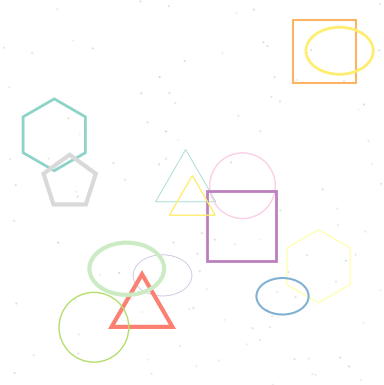[{"shape": "hexagon", "thickness": 2, "radius": 0.47, "center": [0.141, 0.65]}, {"shape": "triangle", "thickness": 0.5, "radius": 0.45, "center": [0.482, 0.521]}, {"shape": "hexagon", "thickness": 1, "radius": 0.47, "center": [0.827, 0.308]}, {"shape": "oval", "thickness": 0.5, "radius": 0.38, "center": [0.422, 0.285]}, {"shape": "triangle", "thickness": 3, "radius": 0.46, "center": [0.369, 0.197]}, {"shape": "oval", "thickness": 1.5, "radius": 0.34, "center": [0.734, 0.23]}, {"shape": "square", "thickness": 1.5, "radius": 0.41, "center": [0.843, 0.866]}, {"shape": "circle", "thickness": 1, "radius": 0.45, "center": [0.244, 0.15]}, {"shape": "circle", "thickness": 1, "radius": 0.43, "center": [0.63, 0.518]}, {"shape": "pentagon", "thickness": 3, "radius": 0.36, "center": [0.181, 0.527]}, {"shape": "square", "thickness": 2, "radius": 0.45, "center": [0.628, 0.413]}, {"shape": "oval", "thickness": 3, "radius": 0.48, "center": [0.329, 0.302]}, {"shape": "oval", "thickness": 2, "radius": 0.44, "center": [0.882, 0.868]}, {"shape": "triangle", "thickness": 1, "radius": 0.34, "center": [0.499, 0.475]}]